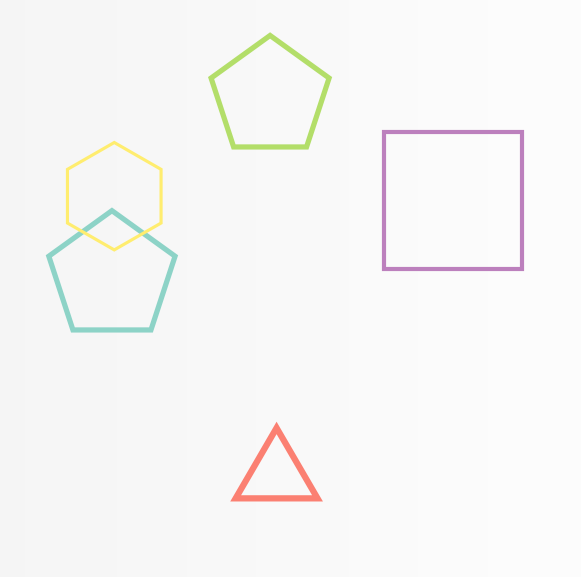[{"shape": "pentagon", "thickness": 2.5, "radius": 0.57, "center": [0.193, 0.52]}, {"shape": "triangle", "thickness": 3, "radius": 0.41, "center": [0.476, 0.177]}, {"shape": "pentagon", "thickness": 2.5, "radius": 0.53, "center": [0.465, 0.831]}, {"shape": "square", "thickness": 2, "radius": 0.59, "center": [0.779, 0.652]}, {"shape": "hexagon", "thickness": 1.5, "radius": 0.46, "center": [0.197, 0.659]}]